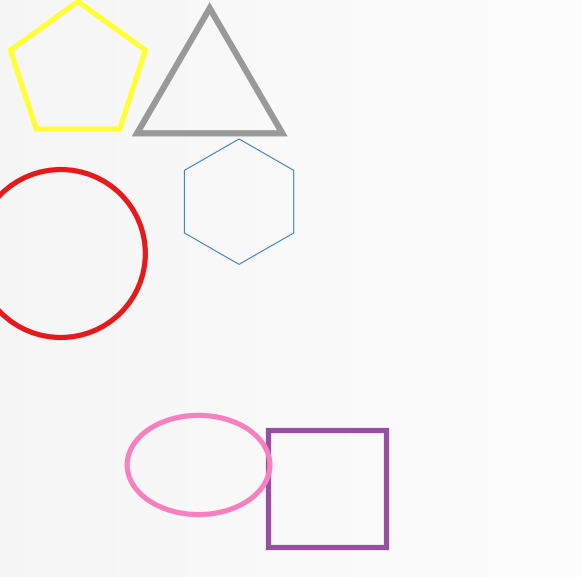[{"shape": "circle", "thickness": 2.5, "radius": 0.73, "center": [0.105, 0.56]}, {"shape": "hexagon", "thickness": 0.5, "radius": 0.54, "center": [0.411, 0.65]}, {"shape": "square", "thickness": 2.5, "radius": 0.51, "center": [0.562, 0.154]}, {"shape": "pentagon", "thickness": 2.5, "radius": 0.61, "center": [0.134, 0.874]}, {"shape": "oval", "thickness": 2.5, "radius": 0.61, "center": [0.342, 0.194]}, {"shape": "triangle", "thickness": 3, "radius": 0.72, "center": [0.361, 0.84]}]